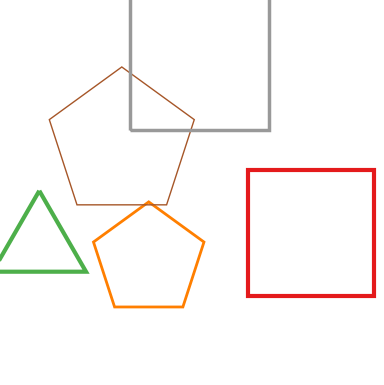[{"shape": "square", "thickness": 3, "radius": 0.82, "center": [0.808, 0.395]}, {"shape": "triangle", "thickness": 3, "radius": 0.7, "center": [0.102, 0.364]}, {"shape": "pentagon", "thickness": 2, "radius": 0.75, "center": [0.386, 0.325]}, {"shape": "pentagon", "thickness": 1, "radius": 0.99, "center": [0.316, 0.628]}, {"shape": "square", "thickness": 2.5, "radius": 0.9, "center": [0.518, 0.844]}]